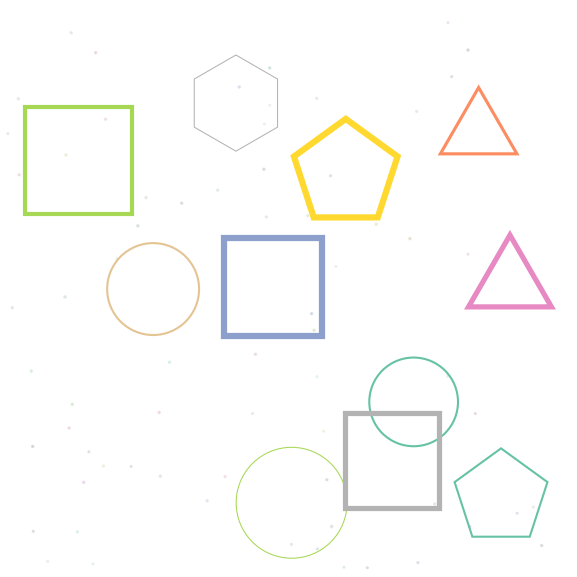[{"shape": "pentagon", "thickness": 1, "radius": 0.42, "center": [0.868, 0.138]}, {"shape": "circle", "thickness": 1, "radius": 0.38, "center": [0.716, 0.303]}, {"shape": "triangle", "thickness": 1.5, "radius": 0.38, "center": [0.829, 0.771]}, {"shape": "square", "thickness": 3, "radius": 0.42, "center": [0.473, 0.502]}, {"shape": "triangle", "thickness": 2.5, "radius": 0.41, "center": [0.883, 0.509]}, {"shape": "circle", "thickness": 0.5, "radius": 0.48, "center": [0.505, 0.129]}, {"shape": "square", "thickness": 2, "radius": 0.46, "center": [0.136, 0.722]}, {"shape": "pentagon", "thickness": 3, "radius": 0.47, "center": [0.599, 0.699]}, {"shape": "circle", "thickness": 1, "radius": 0.4, "center": [0.265, 0.499]}, {"shape": "square", "thickness": 2.5, "radius": 0.41, "center": [0.679, 0.202]}, {"shape": "hexagon", "thickness": 0.5, "radius": 0.42, "center": [0.408, 0.821]}]